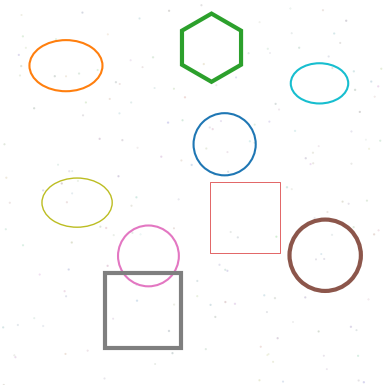[{"shape": "circle", "thickness": 1.5, "radius": 0.4, "center": [0.583, 0.625]}, {"shape": "oval", "thickness": 1.5, "radius": 0.47, "center": [0.171, 0.829]}, {"shape": "hexagon", "thickness": 3, "radius": 0.44, "center": [0.549, 0.876]}, {"shape": "square", "thickness": 0.5, "radius": 0.46, "center": [0.636, 0.435]}, {"shape": "circle", "thickness": 3, "radius": 0.46, "center": [0.845, 0.337]}, {"shape": "circle", "thickness": 1.5, "radius": 0.4, "center": [0.386, 0.335]}, {"shape": "square", "thickness": 3, "radius": 0.49, "center": [0.371, 0.194]}, {"shape": "oval", "thickness": 1, "radius": 0.46, "center": [0.2, 0.474]}, {"shape": "oval", "thickness": 1.5, "radius": 0.37, "center": [0.83, 0.783]}]